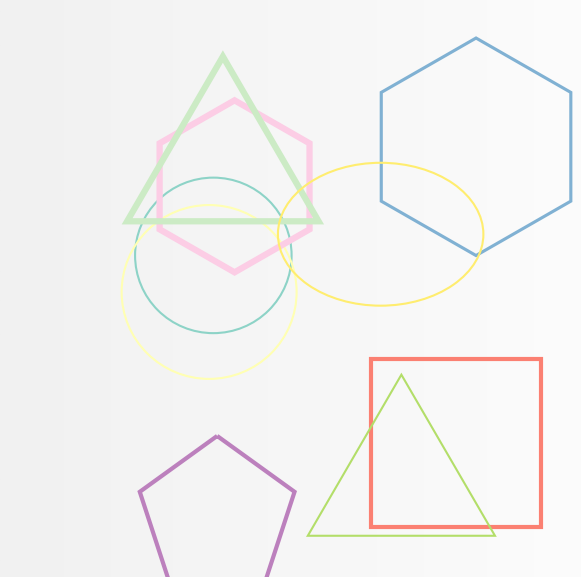[{"shape": "circle", "thickness": 1, "radius": 0.67, "center": [0.367, 0.557]}, {"shape": "circle", "thickness": 1, "radius": 0.75, "center": [0.36, 0.494]}, {"shape": "square", "thickness": 2, "radius": 0.73, "center": [0.784, 0.233]}, {"shape": "hexagon", "thickness": 1.5, "radius": 0.94, "center": [0.819, 0.745]}, {"shape": "triangle", "thickness": 1, "radius": 0.93, "center": [0.691, 0.164]}, {"shape": "hexagon", "thickness": 3, "radius": 0.74, "center": [0.404, 0.676]}, {"shape": "pentagon", "thickness": 2, "radius": 0.7, "center": [0.374, 0.104]}, {"shape": "triangle", "thickness": 3, "radius": 0.95, "center": [0.383, 0.711]}, {"shape": "oval", "thickness": 1, "radius": 0.88, "center": [0.655, 0.594]}]